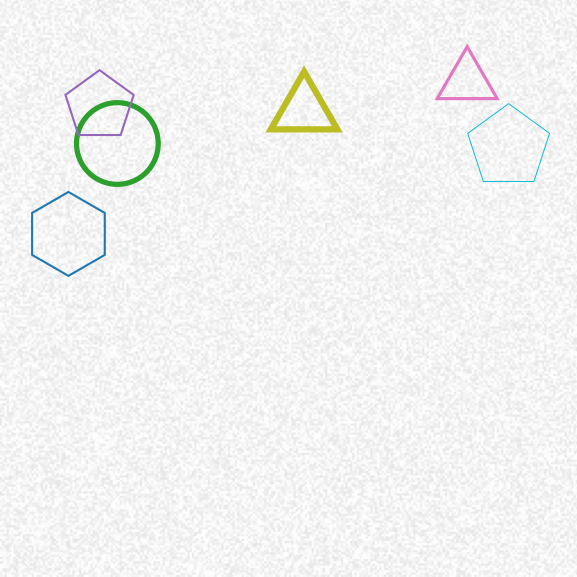[{"shape": "hexagon", "thickness": 1, "radius": 0.36, "center": [0.119, 0.594]}, {"shape": "circle", "thickness": 2.5, "radius": 0.35, "center": [0.203, 0.751]}, {"shape": "pentagon", "thickness": 1, "radius": 0.31, "center": [0.172, 0.816]}, {"shape": "triangle", "thickness": 1.5, "radius": 0.3, "center": [0.809, 0.858]}, {"shape": "triangle", "thickness": 3, "radius": 0.33, "center": [0.527, 0.808]}, {"shape": "pentagon", "thickness": 0.5, "radius": 0.37, "center": [0.881, 0.745]}]